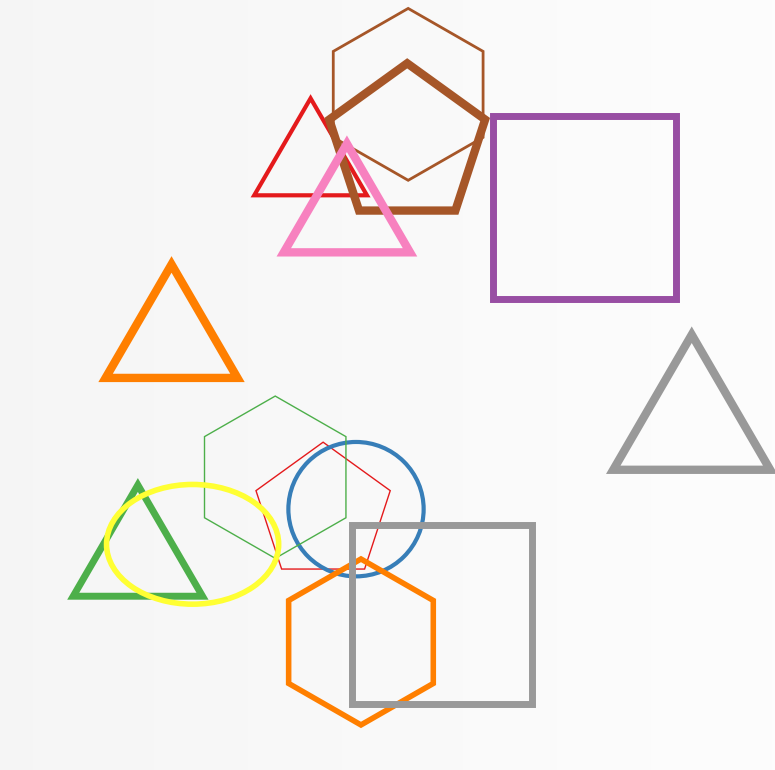[{"shape": "pentagon", "thickness": 0.5, "radius": 0.46, "center": [0.417, 0.335]}, {"shape": "triangle", "thickness": 1.5, "radius": 0.42, "center": [0.401, 0.788]}, {"shape": "circle", "thickness": 1.5, "radius": 0.44, "center": [0.459, 0.339]}, {"shape": "triangle", "thickness": 2.5, "radius": 0.48, "center": [0.178, 0.274]}, {"shape": "hexagon", "thickness": 0.5, "radius": 0.53, "center": [0.355, 0.38]}, {"shape": "square", "thickness": 2.5, "radius": 0.59, "center": [0.754, 0.731]}, {"shape": "hexagon", "thickness": 2, "radius": 0.54, "center": [0.466, 0.166]}, {"shape": "triangle", "thickness": 3, "radius": 0.49, "center": [0.221, 0.558]}, {"shape": "oval", "thickness": 2, "radius": 0.56, "center": [0.249, 0.293]}, {"shape": "hexagon", "thickness": 1, "radius": 0.56, "center": [0.527, 0.877]}, {"shape": "pentagon", "thickness": 3, "radius": 0.53, "center": [0.525, 0.812]}, {"shape": "triangle", "thickness": 3, "radius": 0.47, "center": [0.448, 0.719]}, {"shape": "square", "thickness": 2.5, "radius": 0.58, "center": [0.571, 0.202]}, {"shape": "triangle", "thickness": 3, "radius": 0.58, "center": [0.893, 0.448]}]